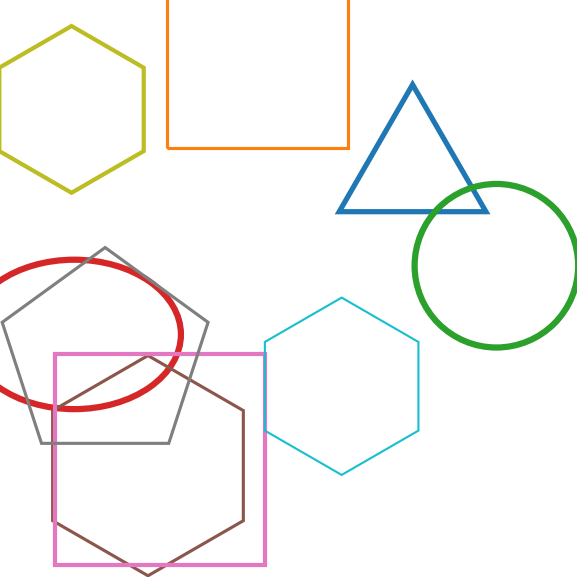[{"shape": "triangle", "thickness": 2.5, "radius": 0.73, "center": [0.714, 0.706]}, {"shape": "square", "thickness": 1.5, "radius": 0.78, "center": [0.446, 0.9]}, {"shape": "circle", "thickness": 3, "radius": 0.71, "center": [0.86, 0.539]}, {"shape": "oval", "thickness": 3, "radius": 0.92, "center": [0.128, 0.42]}, {"shape": "hexagon", "thickness": 1.5, "radius": 0.95, "center": [0.256, 0.193]}, {"shape": "square", "thickness": 2, "radius": 0.91, "center": [0.277, 0.203]}, {"shape": "pentagon", "thickness": 1.5, "radius": 0.94, "center": [0.182, 0.383]}, {"shape": "hexagon", "thickness": 2, "radius": 0.72, "center": [0.124, 0.81]}, {"shape": "hexagon", "thickness": 1, "radius": 0.77, "center": [0.592, 0.33]}]